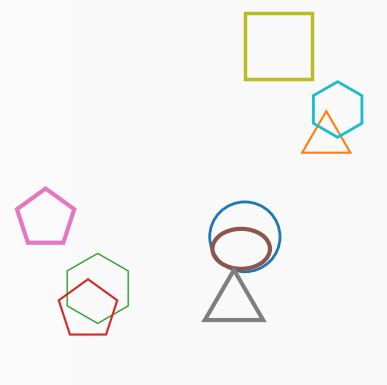[{"shape": "circle", "thickness": 2, "radius": 0.45, "center": [0.632, 0.385]}, {"shape": "triangle", "thickness": 1.5, "radius": 0.36, "center": [0.842, 0.639]}, {"shape": "hexagon", "thickness": 1, "radius": 0.45, "center": [0.252, 0.251]}, {"shape": "pentagon", "thickness": 1.5, "radius": 0.4, "center": [0.227, 0.195]}, {"shape": "oval", "thickness": 3, "radius": 0.37, "center": [0.622, 0.354]}, {"shape": "pentagon", "thickness": 3, "radius": 0.39, "center": [0.118, 0.433]}, {"shape": "triangle", "thickness": 3, "radius": 0.43, "center": [0.604, 0.212]}, {"shape": "square", "thickness": 2.5, "radius": 0.43, "center": [0.718, 0.88]}, {"shape": "hexagon", "thickness": 2, "radius": 0.36, "center": [0.871, 0.716]}]